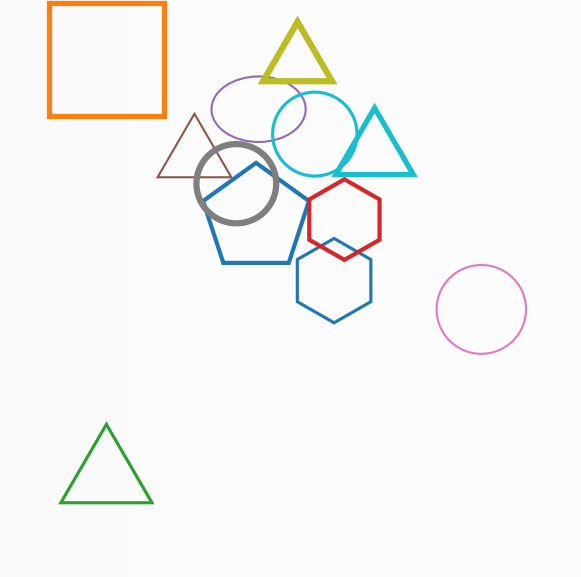[{"shape": "pentagon", "thickness": 2, "radius": 0.48, "center": [0.44, 0.621]}, {"shape": "hexagon", "thickness": 1.5, "radius": 0.37, "center": [0.575, 0.513]}, {"shape": "square", "thickness": 2.5, "radius": 0.49, "center": [0.183, 0.896]}, {"shape": "triangle", "thickness": 1.5, "radius": 0.45, "center": [0.183, 0.174]}, {"shape": "hexagon", "thickness": 2, "radius": 0.35, "center": [0.593, 0.619]}, {"shape": "oval", "thickness": 1, "radius": 0.41, "center": [0.445, 0.81]}, {"shape": "triangle", "thickness": 1, "radius": 0.37, "center": [0.335, 0.729]}, {"shape": "circle", "thickness": 1, "radius": 0.38, "center": [0.828, 0.463]}, {"shape": "circle", "thickness": 3, "radius": 0.34, "center": [0.407, 0.681]}, {"shape": "triangle", "thickness": 3, "radius": 0.34, "center": [0.512, 0.893]}, {"shape": "circle", "thickness": 1.5, "radius": 0.36, "center": [0.542, 0.767]}, {"shape": "triangle", "thickness": 2.5, "radius": 0.38, "center": [0.644, 0.735]}]